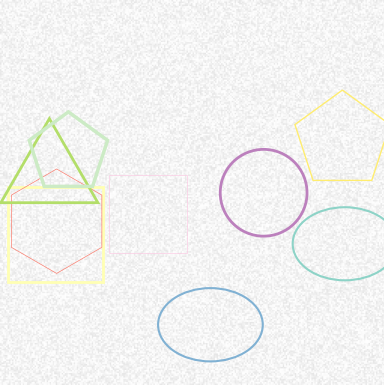[{"shape": "oval", "thickness": 1.5, "radius": 0.68, "center": [0.896, 0.367]}, {"shape": "square", "thickness": 2, "radius": 0.62, "center": [0.145, 0.391]}, {"shape": "hexagon", "thickness": 0.5, "radius": 0.68, "center": [0.147, 0.425]}, {"shape": "oval", "thickness": 1.5, "radius": 0.68, "center": [0.547, 0.156]}, {"shape": "triangle", "thickness": 2, "radius": 0.73, "center": [0.128, 0.546]}, {"shape": "square", "thickness": 0.5, "radius": 0.51, "center": [0.384, 0.444]}, {"shape": "circle", "thickness": 2, "radius": 0.56, "center": [0.685, 0.499]}, {"shape": "pentagon", "thickness": 2.5, "radius": 0.53, "center": [0.178, 0.602]}, {"shape": "pentagon", "thickness": 1, "radius": 0.65, "center": [0.889, 0.636]}]